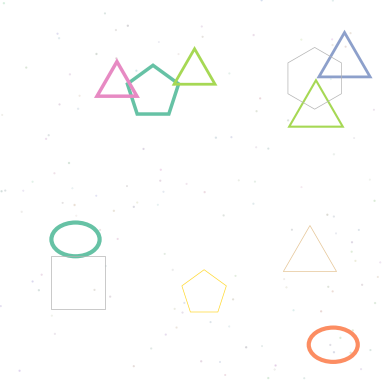[{"shape": "oval", "thickness": 3, "radius": 0.31, "center": [0.196, 0.378]}, {"shape": "pentagon", "thickness": 2.5, "radius": 0.35, "center": [0.397, 0.76]}, {"shape": "oval", "thickness": 3, "radius": 0.32, "center": [0.866, 0.105]}, {"shape": "triangle", "thickness": 2, "radius": 0.38, "center": [0.895, 0.839]}, {"shape": "triangle", "thickness": 2.5, "radius": 0.3, "center": [0.304, 0.78]}, {"shape": "triangle", "thickness": 1.5, "radius": 0.4, "center": [0.821, 0.711]}, {"shape": "triangle", "thickness": 2, "radius": 0.31, "center": [0.505, 0.812]}, {"shape": "pentagon", "thickness": 0.5, "radius": 0.3, "center": [0.53, 0.239]}, {"shape": "triangle", "thickness": 0.5, "radius": 0.4, "center": [0.805, 0.334]}, {"shape": "hexagon", "thickness": 0.5, "radius": 0.4, "center": [0.817, 0.797]}, {"shape": "square", "thickness": 0.5, "radius": 0.35, "center": [0.203, 0.266]}]